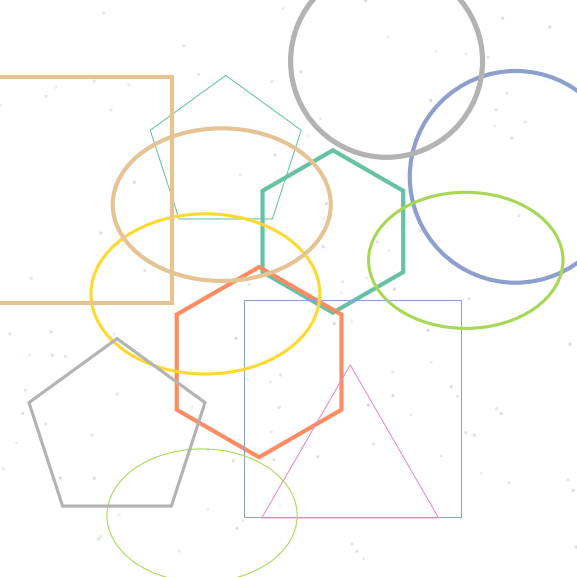[{"shape": "hexagon", "thickness": 2, "radius": 0.7, "center": [0.576, 0.598]}, {"shape": "pentagon", "thickness": 0.5, "radius": 0.69, "center": [0.391, 0.731]}, {"shape": "hexagon", "thickness": 2, "radius": 0.82, "center": [0.449, 0.372]}, {"shape": "square", "thickness": 0.5, "radius": 0.94, "center": [0.61, 0.292]}, {"shape": "circle", "thickness": 2, "radius": 0.92, "center": [0.893, 0.693]}, {"shape": "triangle", "thickness": 0.5, "radius": 0.88, "center": [0.606, 0.191]}, {"shape": "oval", "thickness": 1.5, "radius": 0.84, "center": [0.807, 0.548]}, {"shape": "oval", "thickness": 0.5, "radius": 0.82, "center": [0.35, 0.106]}, {"shape": "oval", "thickness": 1.5, "radius": 0.99, "center": [0.356, 0.49]}, {"shape": "oval", "thickness": 2, "radius": 0.94, "center": [0.384, 0.645]}, {"shape": "square", "thickness": 2, "radius": 0.98, "center": [0.103, 0.67]}, {"shape": "pentagon", "thickness": 1.5, "radius": 0.8, "center": [0.203, 0.252]}, {"shape": "circle", "thickness": 2.5, "radius": 0.83, "center": [0.669, 0.893]}]